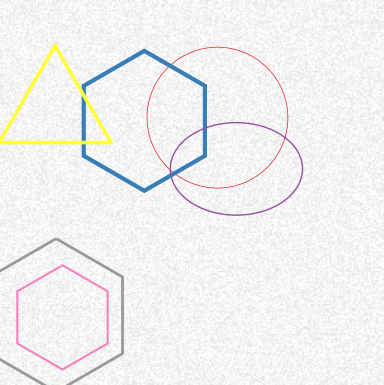[{"shape": "circle", "thickness": 0.5, "radius": 0.91, "center": [0.565, 0.694]}, {"shape": "hexagon", "thickness": 3, "radius": 0.91, "center": [0.375, 0.686]}, {"shape": "oval", "thickness": 1, "radius": 0.86, "center": [0.614, 0.561]}, {"shape": "triangle", "thickness": 2.5, "radius": 0.84, "center": [0.143, 0.714]}, {"shape": "hexagon", "thickness": 1.5, "radius": 0.68, "center": [0.162, 0.176]}, {"shape": "hexagon", "thickness": 2, "radius": 1.0, "center": [0.146, 0.181]}]